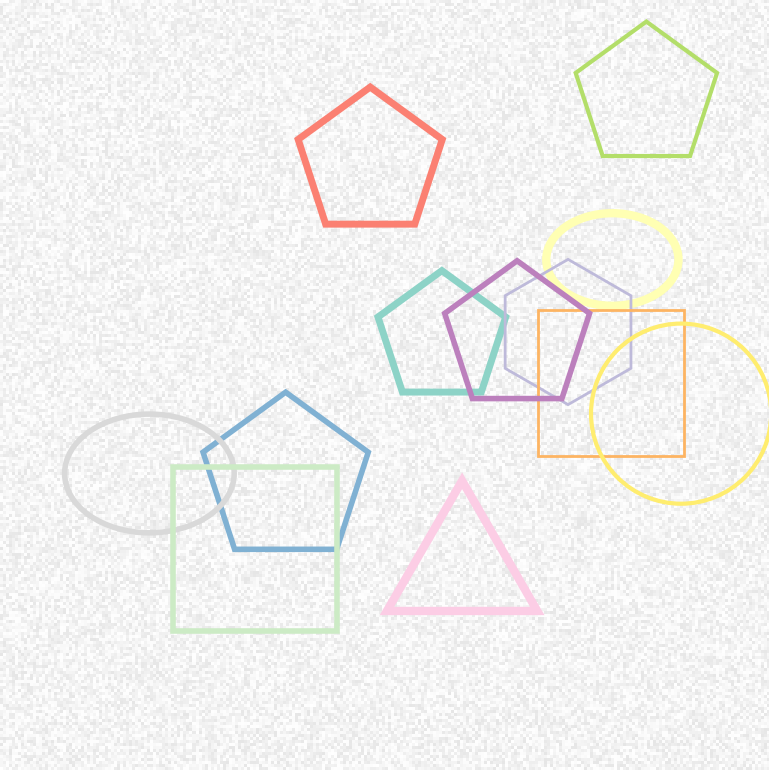[{"shape": "pentagon", "thickness": 2.5, "radius": 0.44, "center": [0.574, 0.561]}, {"shape": "oval", "thickness": 3, "radius": 0.43, "center": [0.795, 0.663]}, {"shape": "hexagon", "thickness": 1, "radius": 0.47, "center": [0.738, 0.569]}, {"shape": "pentagon", "thickness": 2.5, "radius": 0.49, "center": [0.481, 0.789]}, {"shape": "pentagon", "thickness": 2, "radius": 0.56, "center": [0.371, 0.378]}, {"shape": "square", "thickness": 1, "radius": 0.47, "center": [0.794, 0.503]}, {"shape": "pentagon", "thickness": 1.5, "radius": 0.48, "center": [0.839, 0.875]}, {"shape": "triangle", "thickness": 3, "radius": 0.56, "center": [0.6, 0.263]}, {"shape": "oval", "thickness": 2, "radius": 0.55, "center": [0.194, 0.385]}, {"shape": "pentagon", "thickness": 2, "radius": 0.49, "center": [0.672, 0.562]}, {"shape": "square", "thickness": 2, "radius": 0.53, "center": [0.331, 0.287]}, {"shape": "circle", "thickness": 1.5, "radius": 0.58, "center": [0.885, 0.463]}]